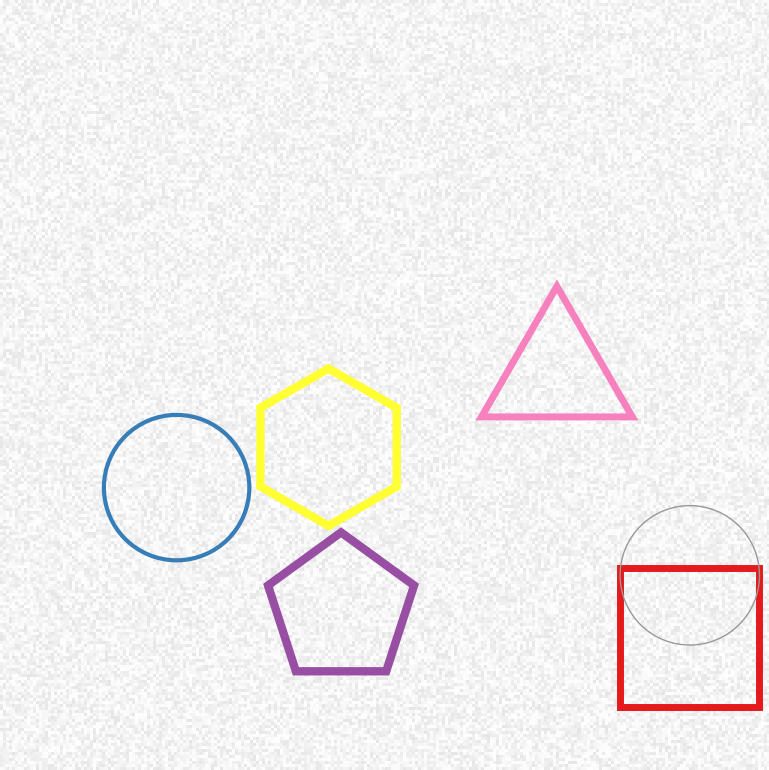[{"shape": "square", "thickness": 2.5, "radius": 0.45, "center": [0.895, 0.172]}, {"shape": "circle", "thickness": 1.5, "radius": 0.47, "center": [0.229, 0.367]}, {"shape": "pentagon", "thickness": 3, "radius": 0.5, "center": [0.443, 0.209]}, {"shape": "hexagon", "thickness": 3, "radius": 0.51, "center": [0.427, 0.419]}, {"shape": "triangle", "thickness": 2.5, "radius": 0.57, "center": [0.723, 0.515]}, {"shape": "circle", "thickness": 0.5, "radius": 0.45, "center": [0.896, 0.253]}]